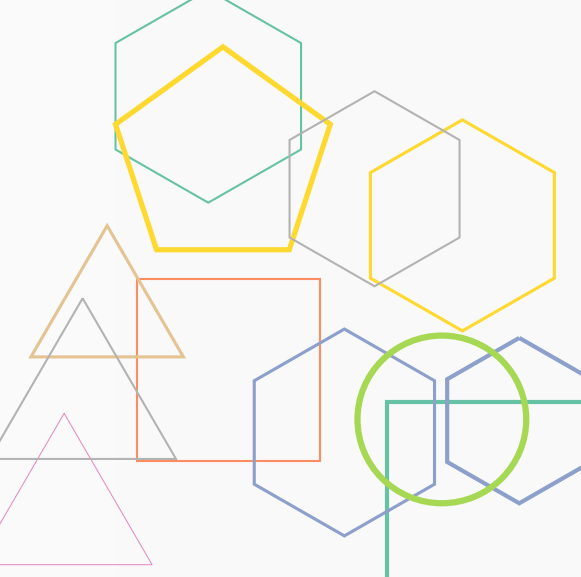[{"shape": "hexagon", "thickness": 1, "radius": 0.92, "center": [0.358, 0.832]}, {"shape": "square", "thickness": 2, "radius": 0.97, "center": [0.861, 0.108]}, {"shape": "square", "thickness": 1, "radius": 0.79, "center": [0.393, 0.358]}, {"shape": "hexagon", "thickness": 2, "radius": 0.72, "center": [0.893, 0.271]}, {"shape": "hexagon", "thickness": 1.5, "radius": 0.9, "center": [0.592, 0.25]}, {"shape": "triangle", "thickness": 0.5, "radius": 0.87, "center": [0.11, 0.109]}, {"shape": "circle", "thickness": 3, "radius": 0.73, "center": [0.76, 0.273]}, {"shape": "pentagon", "thickness": 2.5, "radius": 0.97, "center": [0.384, 0.724]}, {"shape": "hexagon", "thickness": 1.5, "radius": 0.91, "center": [0.796, 0.609]}, {"shape": "triangle", "thickness": 1.5, "radius": 0.76, "center": [0.184, 0.457]}, {"shape": "triangle", "thickness": 1, "radius": 0.93, "center": [0.142, 0.297]}, {"shape": "hexagon", "thickness": 1, "radius": 0.84, "center": [0.644, 0.672]}]